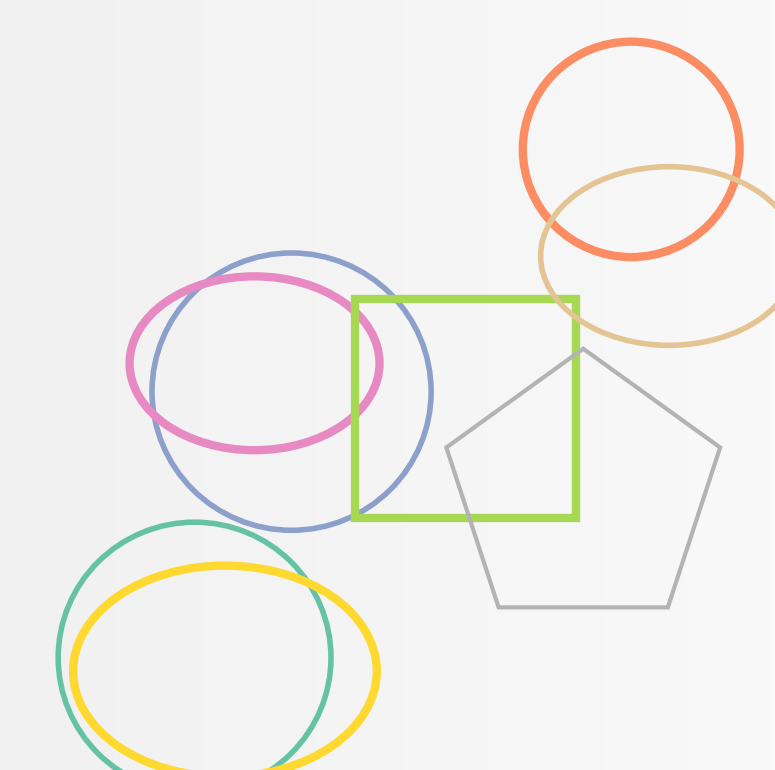[{"shape": "circle", "thickness": 2, "radius": 0.88, "center": [0.251, 0.146]}, {"shape": "circle", "thickness": 3, "radius": 0.7, "center": [0.814, 0.806]}, {"shape": "circle", "thickness": 2, "radius": 0.9, "center": [0.376, 0.491]}, {"shape": "oval", "thickness": 3, "radius": 0.81, "center": [0.328, 0.528]}, {"shape": "square", "thickness": 3, "radius": 0.71, "center": [0.601, 0.469]}, {"shape": "oval", "thickness": 3, "radius": 0.98, "center": [0.29, 0.128]}, {"shape": "oval", "thickness": 2, "radius": 0.83, "center": [0.863, 0.668]}, {"shape": "pentagon", "thickness": 1.5, "radius": 0.93, "center": [0.753, 0.361]}]